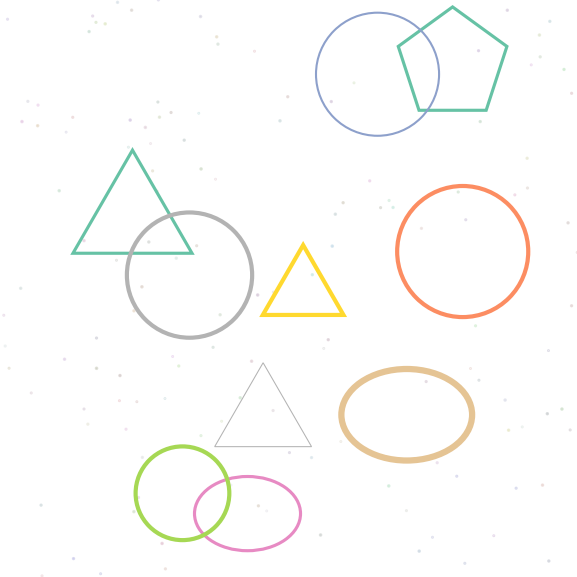[{"shape": "pentagon", "thickness": 1.5, "radius": 0.49, "center": [0.784, 0.888]}, {"shape": "triangle", "thickness": 1.5, "radius": 0.6, "center": [0.229, 0.62]}, {"shape": "circle", "thickness": 2, "radius": 0.57, "center": [0.801, 0.564]}, {"shape": "circle", "thickness": 1, "radius": 0.53, "center": [0.654, 0.871]}, {"shape": "oval", "thickness": 1.5, "radius": 0.46, "center": [0.429, 0.11]}, {"shape": "circle", "thickness": 2, "radius": 0.41, "center": [0.316, 0.145]}, {"shape": "triangle", "thickness": 2, "radius": 0.4, "center": [0.525, 0.494]}, {"shape": "oval", "thickness": 3, "radius": 0.57, "center": [0.704, 0.281]}, {"shape": "circle", "thickness": 2, "radius": 0.54, "center": [0.328, 0.523]}, {"shape": "triangle", "thickness": 0.5, "radius": 0.48, "center": [0.456, 0.274]}]